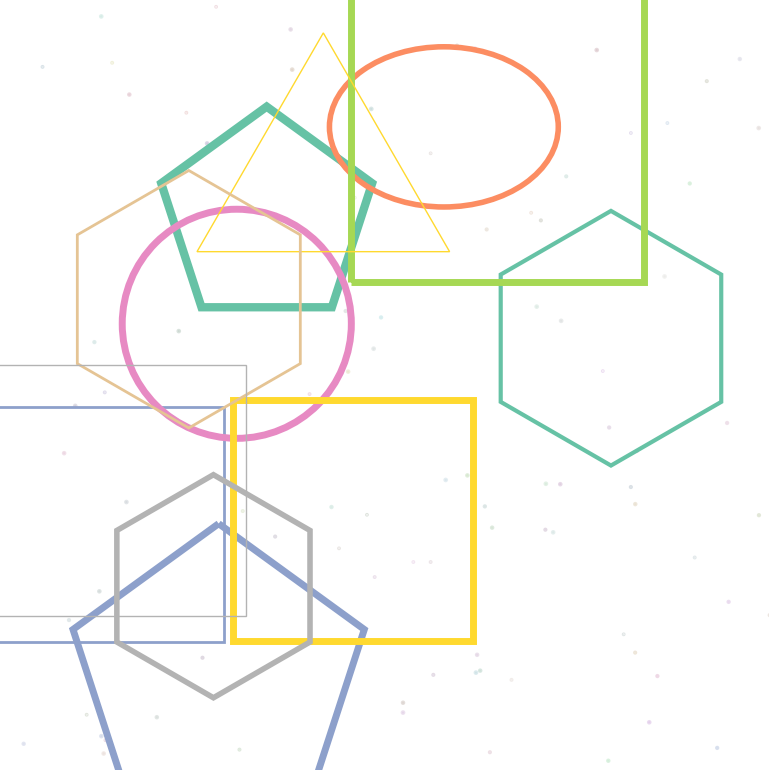[{"shape": "pentagon", "thickness": 3, "radius": 0.72, "center": [0.346, 0.717]}, {"shape": "hexagon", "thickness": 1.5, "radius": 0.83, "center": [0.793, 0.561]}, {"shape": "oval", "thickness": 2, "radius": 0.74, "center": [0.576, 0.835]}, {"shape": "square", "thickness": 1, "radius": 0.76, "center": [0.138, 0.319]}, {"shape": "pentagon", "thickness": 2.5, "radius": 0.99, "center": [0.284, 0.121]}, {"shape": "circle", "thickness": 2.5, "radius": 0.74, "center": [0.308, 0.579]}, {"shape": "square", "thickness": 2.5, "radius": 0.95, "center": [0.646, 0.824]}, {"shape": "square", "thickness": 2.5, "radius": 0.78, "center": [0.458, 0.324]}, {"shape": "triangle", "thickness": 0.5, "radius": 0.95, "center": [0.42, 0.768]}, {"shape": "hexagon", "thickness": 1, "radius": 0.84, "center": [0.245, 0.611]}, {"shape": "hexagon", "thickness": 2, "radius": 0.72, "center": [0.277, 0.239]}, {"shape": "square", "thickness": 0.5, "radius": 0.82, "center": [0.156, 0.363]}]